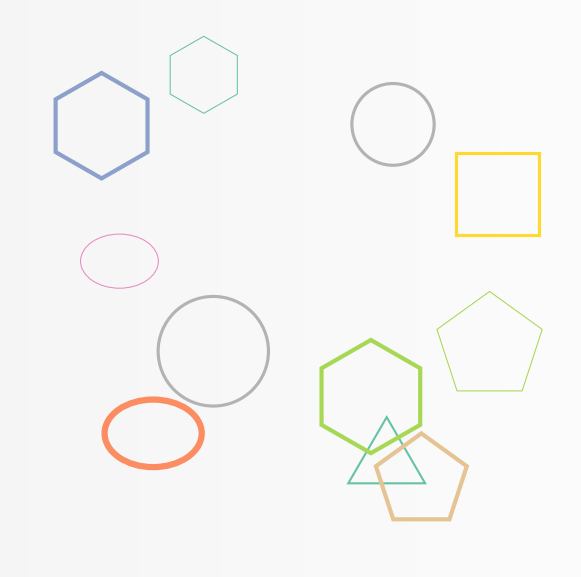[{"shape": "hexagon", "thickness": 0.5, "radius": 0.33, "center": [0.351, 0.87]}, {"shape": "triangle", "thickness": 1, "radius": 0.38, "center": [0.665, 0.2]}, {"shape": "oval", "thickness": 3, "radius": 0.42, "center": [0.263, 0.249]}, {"shape": "hexagon", "thickness": 2, "radius": 0.46, "center": [0.175, 0.781]}, {"shape": "oval", "thickness": 0.5, "radius": 0.33, "center": [0.206, 0.547]}, {"shape": "pentagon", "thickness": 0.5, "radius": 0.48, "center": [0.842, 0.399]}, {"shape": "hexagon", "thickness": 2, "radius": 0.49, "center": [0.638, 0.312]}, {"shape": "square", "thickness": 1.5, "radius": 0.36, "center": [0.856, 0.664]}, {"shape": "pentagon", "thickness": 2, "radius": 0.41, "center": [0.725, 0.166]}, {"shape": "circle", "thickness": 1.5, "radius": 0.35, "center": [0.676, 0.784]}, {"shape": "circle", "thickness": 1.5, "radius": 0.47, "center": [0.367, 0.391]}]